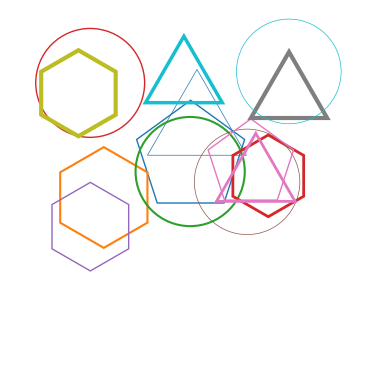[{"shape": "pentagon", "thickness": 1, "radius": 0.74, "center": [0.495, 0.592]}, {"shape": "triangle", "thickness": 0.5, "radius": 0.74, "center": [0.512, 0.671]}, {"shape": "hexagon", "thickness": 1.5, "radius": 0.65, "center": [0.27, 0.487]}, {"shape": "circle", "thickness": 1.5, "radius": 0.71, "center": [0.494, 0.554]}, {"shape": "hexagon", "thickness": 2, "radius": 0.53, "center": [0.697, 0.543]}, {"shape": "circle", "thickness": 1, "radius": 0.71, "center": [0.234, 0.785]}, {"shape": "hexagon", "thickness": 1, "radius": 0.57, "center": [0.235, 0.411]}, {"shape": "circle", "thickness": 0.5, "radius": 0.68, "center": [0.642, 0.528]}, {"shape": "pentagon", "thickness": 1, "radius": 0.58, "center": [0.652, 0.575]}, {"shape": "triangle", "thickness": 2, "radius": 0.59, "center": [0.664, 0.536]}, {"shape": "triangle", "thickness": 3, "radius": 0.57, "center": [0.751, 0.751]}, {"shape": "hexagon", "thickness": 3, "radius": 0.56, "center": [0.204, 0.758]}, {"shape": "circle", "thickness": 0.5, "radius": 0.68, "center": [0.75, 0.814]}, {"shape": "triangle", "thickness": 2.5, "radius": 0.58, "center": [0.478, 0.791]}]